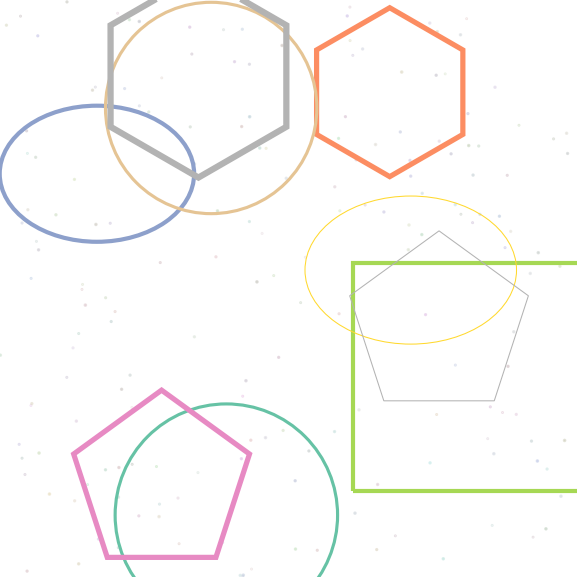[{"shape": "circle", "thickness": 1.5, "radius": 0.96, "center": [0.392, 0.107]}, {"shape": "hexagon", "thickness": 2.5, "radius": 0.73, "center": [0.675, 0.84]}, {"shape": "oval", "thickness": 2, "radius": 0.84, "center": [0.168, 0.698]}, {"shape": "pentagon", "thickness": 2.5, "radius": 0.8, "center": [0.28, 0.163]}, {"shape": "square", "thickness": 2, "radius": 0.99, "center": [0.809, 0.346]}, {"shape": "oval", "thickness": 0.5, "radius": 0.92, "center": [0.711, 0.531]}, {"shape": "circle", "thickness": 1.5, "radius": 0.91, "center": [0.366, 0.812]}, {"shape": "hexagon", "thickness": 3, "radius": 0.88, "center": [0.344, 0.867]}, {"shape": "pentagon", "thickness": 0.5, "radius": 0.81, "center": [0.76, 0.437]}]